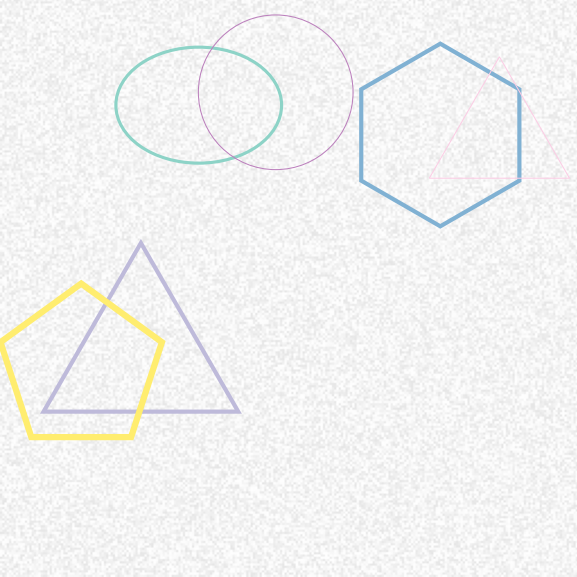[{"shape": "oval", "thickness": 1.5, "radius": 0.72, "center": [0.344, 0.817]}, {"shape": "triangle", "thickness": 2, "radius": 0.97, "center": [0.244, 0.384]}, {"shape": "hexagon", "thickness": 2, "radius": 0.79, "center": [0.762, 0.765]}, {"shape": "triangle", "thickness": 0.5, "radius": 0.7, "center": [0.865, 0.761]}, {"shape": "circle", "thickness": 0.5, "radius": 0.67, "center": [0.477, 0.839]}, {"shape": "pentagon", "thickness": 3, "radius": 0.73, "center": [0.141, 0.361]}]